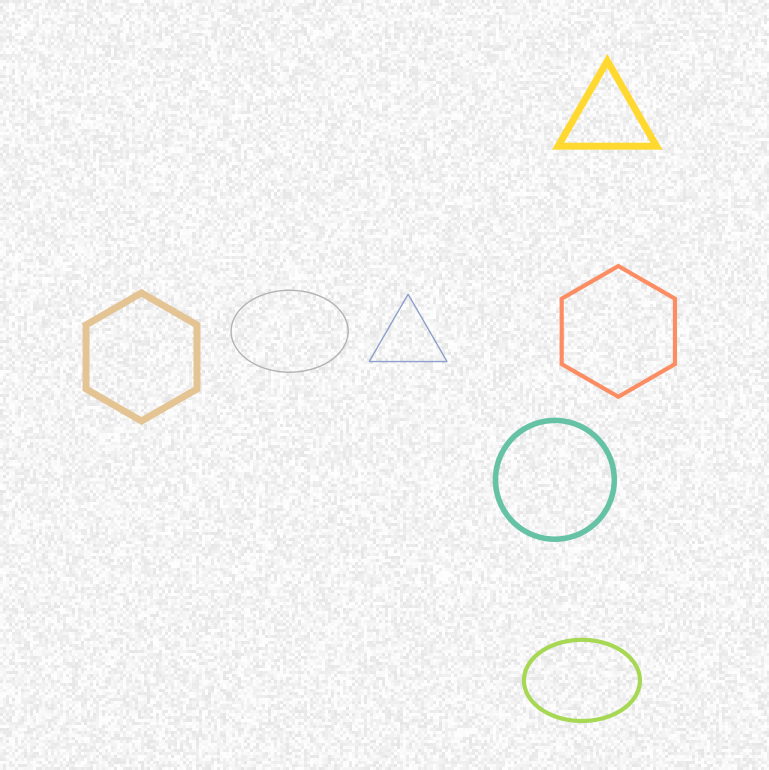[{"shape": "circle", "thickness": 2, "radius": 0.39, "center": [0.721, 0.377]}, {"shape": "hexagon", "thickness": 1.5, "radius": 0.42, "center": [0.803, 0.57]}, {"shape": "triangle", "thickness": 0.5, "radius": 0.29, "center": [0.53, 0.56]}, {"shape": "oval", "thickness": 1.5, "radius": 0.38, "center": [0.756, 0.116]}, {"shape": "triangle", "thickness": 2.5, "radius": 0.37, "center": [0.789, 0.847]}, {"shape": "hexagon", "thickness": 2.5, "radius": 0.42, "center": [0.184, 0.536]}, {"shape": "oval", "thickness": 0.5, "radius": 0.38, "center": [0.376, 0.57]}]